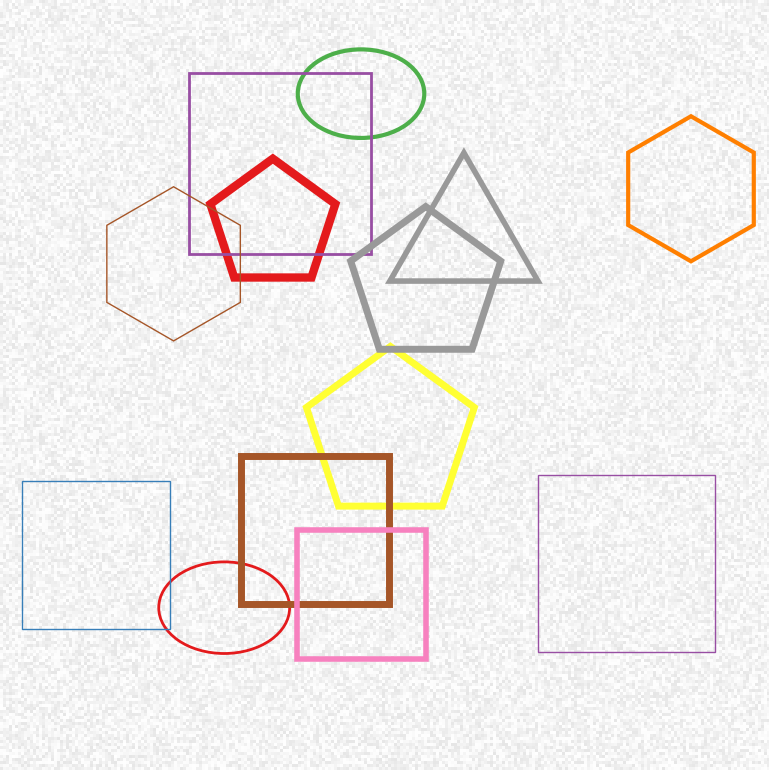[{"shape": "oval", "thickness": 1, "radius": 0.42, "center": [0.291, 0.211]}, {"shape": "pentagon", "thickness": 3, "radius": 0.43, "center": [0.354, 0.709]}, {"shape": "square", "thickness": 0.5, "radius": 0.48, "center": [0.125, 0.279]}, {"shape": "oval", "thickness": 1.5, "radius": 0.41, "center": [0.469, 0.878]}, {"shape": "square", "thickness": 1, "radius": 0.59, "center": [0.364, 0.788]}, {"shape": "square", "thickness": 0.5, "radius": 0.58, "center": [0.814, 0.268]}, {"shape": "hexagon", "thickness": 1.5, "radius": 0.47, "center": [0.897, 0.755]}, {"shape": "pentagon", "thickness": 2.5, "radius": 0.57, "center": [0.507, 0.435]}, {"shape": "hexagon", "thickness": 0.5, "radius": 0.5, "center": [0.225, 0.657]}, {"shape": "square", "thickness": 2.5, "radius": 0.48, "center": [0.409, 0.311]}, {"shape": "square", "thickness": 2, "radius": 0.42, "center": [0.469, 0.228]}, {"shape": "pentagon", "thickness": 2.5, "radius": 0.51, "center": [0.553, 0.629]}, {"shape": "triangle", "thickness": 2, "radius": 0.56, "center": [0.602, 0.691]}]